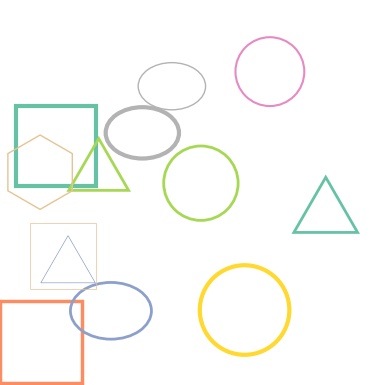[{"shape": "square", "thickness": 3, "radius": 0.52, "center": [0.145, 0.621]}, {"shape": "triangle", "thickness": 2, "radius": 0.48, "center": [0.846, 0.444]}, {"shape": "square", "thickness": 2.5, "radius": 0.53, "center": [0.107, 0.111]}, {"shape": "triangle", "thickness": 0.5, "radius": 0.41, "center": [0.177, 0.306]}, {"shape": "oval", "thickness": 2, "radius": 0.53, "center": [0.288, 0.193]}, {"shape": "circle", "thickness": 1.5, "radius": 0.45, "center": [0.701, 0.814]}, {"shape": "triangle", "thickness": 2, "radius": 0.45, "center": [0.256, 0.55]}, {"shape": "circle", "thickness": 2, "radius": 0.48, "center": [0.522, 0.524]}, {"shape": "circle", "thickness": 3, "radius": 0.58, "center": [0.635, 0.195]}, {"shape": "hexagon", "thickness": 1, "radius": 0.48, "center": [0.104, 0.553]}, {"shape": "square", "thickness": 0.5, "radius": 0.43, "center": [0.163, 0.336]}, {"shape": "oval", "thickness": 1, "radius": 0.44, "center": [0.446, 0.776]}, {"shape": "oval", "thickness": 3, "radius": 0.48, "center": [0.37, 0.655]}]